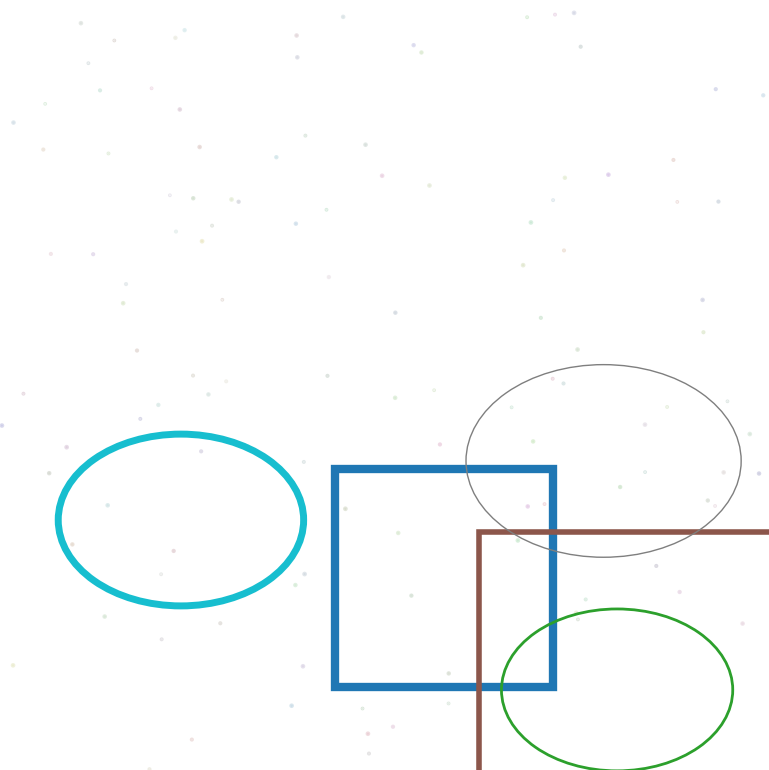[{"shape": "square", "thickness": 3, "radius": 0.71, "center": [0.576, 0.249]}, {"shape": "oval", "thickness": 1, "radius": 0.75, "center": [0.801, 0.104]}, {"shape": "square", "thickness": 2, "radius": 0.97, "center": [0.817, 0.115]}, {"shape": "oval", "thickness": 0.5, "radius": 0.89, "center": [0.784, 0.401]}, {"shape": "oval", "thickness": 2.5, "radius": 0.8, "center": [0.235, 0.325]}]